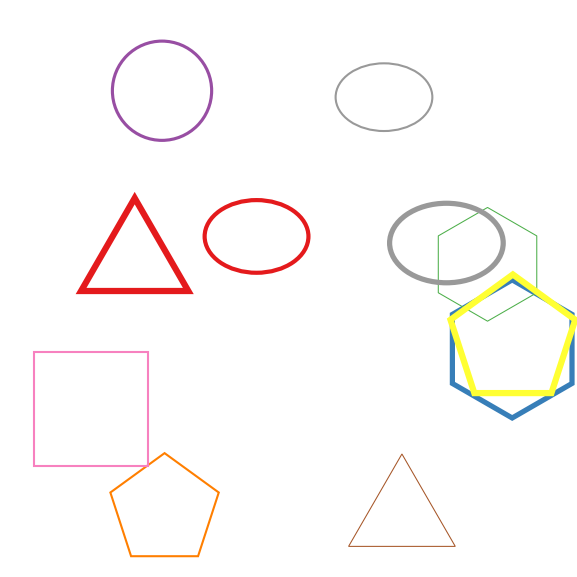[{"shape": "triangle", "thickness": 3, "radius": 0.54, "center": [0.233, 0.549]}, {"shape": "oval", "thickness": 2, "radius": 0.45, "center": [0.444, 0.59]}, {"shape": "hexagon", "thickness": 2.5, "radius": 0.6, "center": [0.887, 0.395]}, {"shape": "hexagon", "thickness": 0.5, "radius": 0.49, "center": [0.844, 0.541]}, {"shape": "circle", "thickness": 1.5, "radius": 0.43, "center": [0.281, 0.842]}, {"shape": "pentagon", "thickness": 1, "radius": 0.49, "center": [0.285, 0.116]}, {"shape": "pentagon", "thickness": 3, "radius": 0.57, "center": [0.888, 0.41]}, {"shape": "triangle", "thickness": 0.5, "radius": 0.53, "center": [0.696, 0.106]}, {"shape": "square", "thickness": 1, "radius": 0.49, "center": [0.157, 0.291]}, {"shape": "oval", "thickness": 2.5, "radius": 0.49, "center": [0.773, 0.578]}, {"shape": "oval", "thickness": 1, "radius": 0.42, "center": [0.665, 0.831]}]